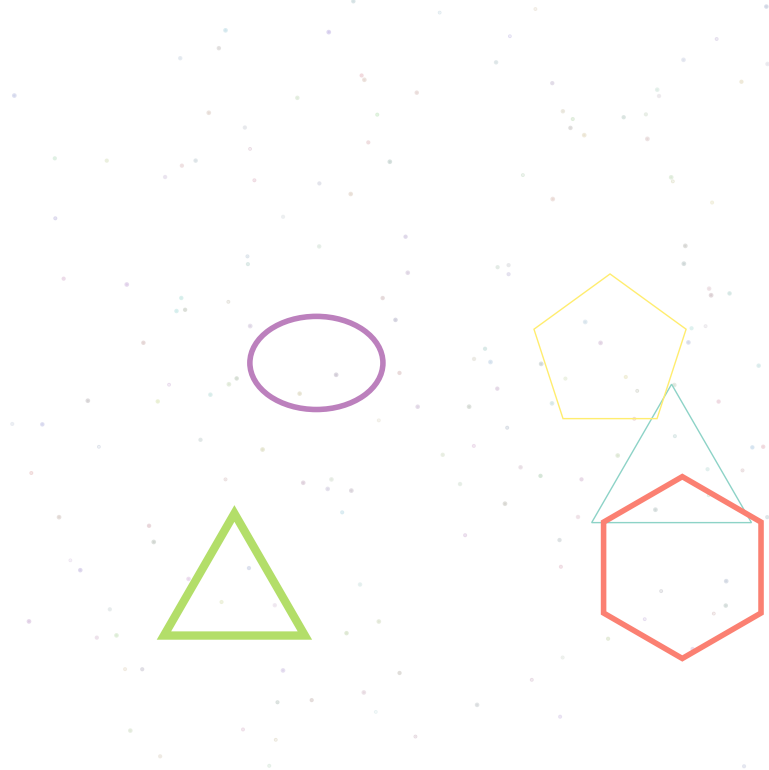[{"shape": "triangle", "thickness": 0.5, "radius": 0.6, "center": [0.872, 0.381]}, {"shape": "hexagon", "thickness": 2, "radius": 0.59, "center": [0.886, 0.263]}, {"shape": "triangle", "thickness": 3, "radius": 0.53, "center": [0.304, 0.227]}, {"shape": "oval", "thickness": 2, "radius": 0.43, "center": [0.411, 0.529]}, {"shape": "pentagon", "thickness": 0.5, "radius": 0.52, "center": [0.792, 0.54]}]